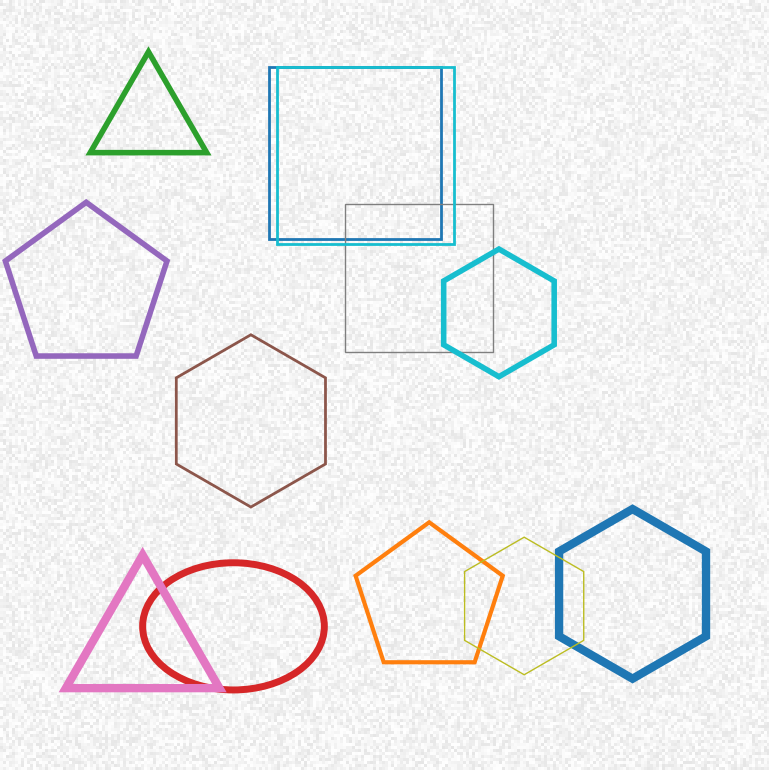[{"shape": "hexagon", "thickness": 3, "radius": 0.55, "center": [0.821, 0.229]}, {"shape": "square", "thickness": 1, "radius": 0.56, "center": [0.461, 0.801]}, {"shape": "pentagon", "thickness": 1.5, "radius": 0.5, "center": [0.557, 0.221]}, {"shape": "triangle", "thickness": 2, "radius": 0.44, "center": [0.193, 0.845]}, {"shape": "oval", "thickness": 2.5, "radius": 0.59, "center": [0.303, 0.187]}, {"shape": "pentagon", "thickness": 2, "radius": 0.55, "center": [0.112, 0.627]}, {"shape": "hexagon", "thickness": 1, "radius": 0.56, "center": [0.326, 0.453]}, {"shape": "triangle", "thickness": 3, "radius": 0.58, "center": [0.185, 0.164]}, {"shape": "square", "thickness": 0.5, "radius": 0.48, "center": [0.544, 0.639]}, {"shape": "hexagon", "thickness": 0.5, "radius": 0.45, "center": [0.681, 0.213]}, {"shape": "square", "thickness": 1, "radius": 0.57, "center": [0.475, 0.797]}, {"shape": "hexagon", "thickness": 2, "radius": 0.41, "center": [0.648, 0.594]}]